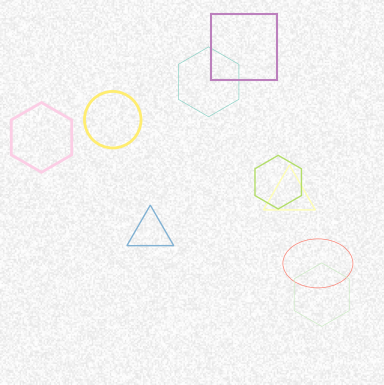[{"shape": "hexagon", "thickness": 0.5, "radius": 0.45, "center": [0.542, 0.787]}, {"shape": "triangle", "thickness": 1, "radius": 0.39, "center": [0.752, 0.494]}, {"shape": "oval", "thickness": 0.5, "radius": 0.45, "center": [0.826, 0.316]}, {"shape": "triangle", "thickness": 1, "radius": 0.35, "center": [0.39, 0.397]}, {"shape": "hexagon", "thickness": 1, "radius": 0.35, "center": [0.723, 0.527]}, {"shape": "hexagon", "thickness": 2, "radius": 0.45, "center": [0.108, 0.643]}, {"shape": "square", "thickness": 1.5, "radius": 0.43, "center": [0.634, 0.879]}, {"shape": "hexagon", "thickness": 0.5, "radius": 0.41, "center": [0.836, 0.235]}, {"shape": "circle", "thickness": 2, "radius": 0.37, "center": [0.293, 0.689]}]